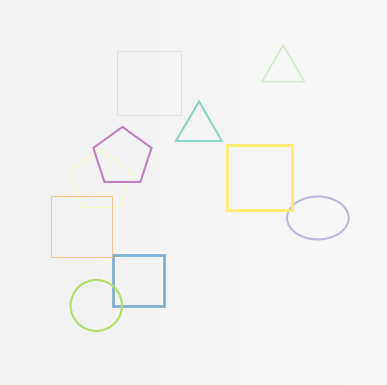[{"shape": "triangle", "thickness": 1.5, "radius": 0.34, "center": [0.513, 0.668]}, {"shape": "pentagon", "thickness": 0.5, "radius": 0.42, "center": [0.259, 0.528]}, {"shape": "oval", "thickness": 1.5, "radius": 0.4, "center": [0.82, 0.434]}, {"shape": "square", "thickness": 2, "radius": 0.33, "center": [0.358, 0.272]}, {"shape": "square", "thickness": 0.5, "radius": 0.4, "center": [0.21, 0.413]}, {"shape": "circle", "thickness": 1.5, "radius": 0.33, "center": [0.248, 0.207]}, {"shape": "square", "thickness": 0.5, "radius": 0.42, "center": [0.385, 0.784]}, {"shape": "pentagon", "thickness": 1.5, "radius": 0.39, "center": [0.316, 0.591]}, {"shape": "triangle", "thickness": 1, "radius": 0.32, "center": [0.731, 0.82]}, {"shape": "square", "thickness": 2, "radius": 0.42, "center": [0.67, 0.54]}]